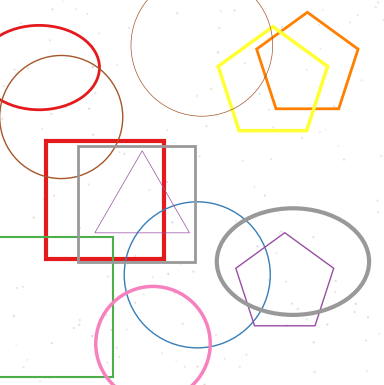[{"shape": "square", "thickness": 3, "radius": 0.77, "center": [0.272, 0.48]}, {"shape": "oval", "thickness": 2, "radius": 0.78, "center": [0.102, 0.824]}, {"shape": "circle", "thickness": 1, "radius": 0.95, "center": [0.512, 0.286]}, {"shape": "square", "thickness": 1.5, "radius": 0.91, "center": [0.112, 0.203]}, {"shape": "triangle", "thickness": 0.5, "radius": 0.71, "center": [0.369, 0.466]}, {"shape": "pentagon", "thickness": 1, "radius": 0.67, "center": [0.74, 0.262]}, {"shape": "pentagon", "thickness": 2, "radius": 0.69, "center": [0.798, 0.83]}, {"shape": "pentagon", "thickness": 2.5, "radius": 0.75, "center": [0.709, 0.782]}, {"shape": "circle", "thickness": 1, "radius": 0.8, "center": [0.159, 0.696]}, {"shape": "circle", "thickness": 0.5, "radius": 0.92, "center": [0.524, 0.882]}, {"shape": "circle", "thickness": 2.5, "radius": 0.74, "center": [0.397, 0.107]}, {"shape": "square", "thickness": 2, "radius": 0.76, "center": [0.354, 0.47]}, {"shape": "oval", "thickness": 3, "radius": 0.99, "center": [0.761, 0.321]}]